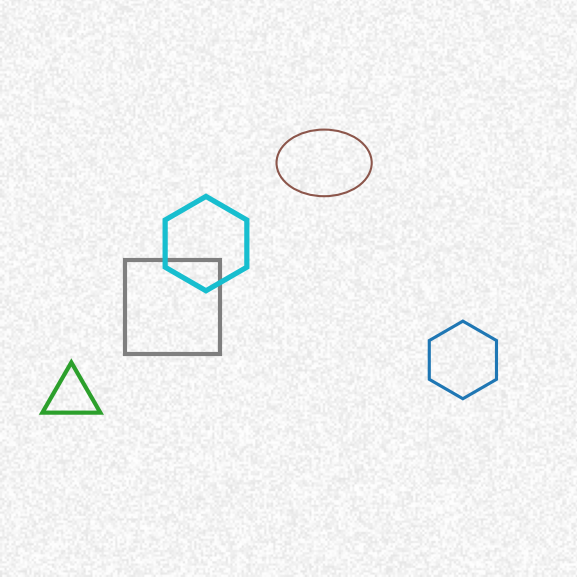[{"shape": "hexagon", "thickness": 1.5, "radius": 0.34, "center": [0.802, 0.376]}, {"shape": "triangle", "thickness": 2, "radius": 0.29, "center": [0.124, 0.314]}, {"shape": "oval", "thickness": 1, "radius": 0.41, "center": [0.561, 0.717]}, {"shape": "square", "thickness": 2, "radius": 0.41, "center": [0.299, 0.468]}, {"shape": "hexagon", "thickness": 2.5, "radius": 0.41, "center": [0.357, 0.577]}]